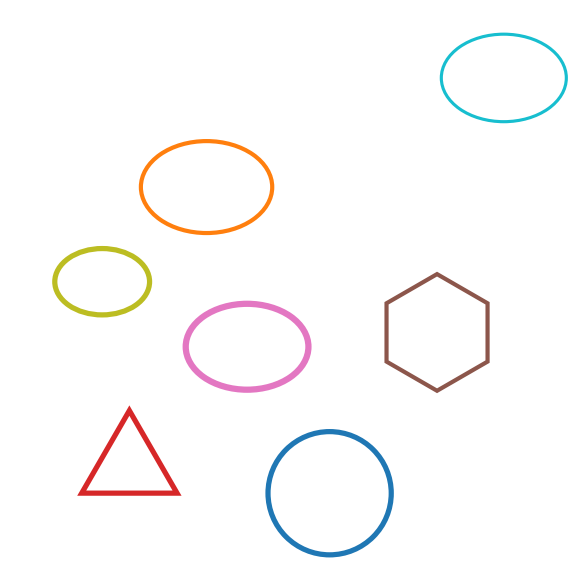[{"shape": "circle", "thickness": 2.5, "radius": 0.53, "center": [0.571, 0.145]}, {"shape": "oval", "thickness": 2, "radius": 0.57, "center": [0.358, 0.675]}, {"shape": "triangle", "thickness": 2.5, "radius": 0.48, "center": [0.224, 0.193]}, {"shape": "hexagon", "thickness": 2, "radius": 0.5, "center": [0.757, 0.423]}, {"shape": "oval", "thickness": 3, "radius": 0.53, "center": [0.428, 0.399]}, {"shape": "oval", "thickness": 2.5, "radius": 0.41, "center": [0.177, 0.511]}, {"shape": "oval", "thickness": 1.5, "radius": 0.54, "center": [0.872, 0.864]}]